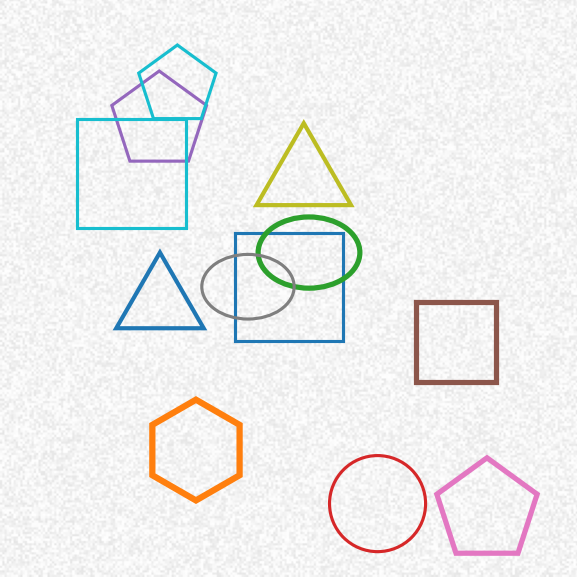[{"shape": "square", "thickness": 1.5, "radius": 0.47, "center": [0.501, 0.502]}, {"shape": "triangle", "thickness": 2, "radius": 0.44, "center": [0.277, 0.474]}, {"shape": "hexagon", "thickness": 3, "radius": 0.44, "center": [0.339, 0.22]}, {"shape": "oval", "thickness": 2.5, "radius": 0.44, "center": [0.535, 0.562]}, {"shape": "circle", "thickness": 1.5, "radius": 0.42, "center": [0.654, 0.127]}, {"shape": "pentagon", "thickness": 1.5, "radius": 0.43, "center": [0.276, 0.79]}, {"shape": "square", "thickness": 2.5, "radius": 0.35, "center": [0.79, 0.406]}, {"shape": "pentagon", "thickness": 2.5, "radius": 0.46, "center": [0.843, 0.115]}, {"shape": "oval", "thickness": 1.5, "radius": 0.4, "center": [0.429, 0.503]}, {"shape": "triangle", "thickness": 2, "radius": 0.47, "center": [0.526, 0.691]}, {"shape": "square", "thickness": 1.5, "radius": 0.47, "center": [0.227, 0.698]}, {"shape": "pentagon", "thickness": 1.5, "radius": 0.35, "center": [0.307, 0.851]}]